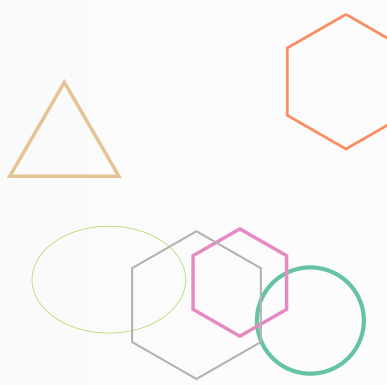[{"shape": "circle", "thickness": 3, "radius": 0.69, "center": [0.801, 0.167]}, {"shape": "hexagon", "thickness": 2, "radius": 0.87, "center": [0.893, 0.788]}, {"shape": "hexagon", "thickness": 2.5, "radius": 0.7, "center": [0.619, 0.266]}, {"shape": "oval", "thickness": 0.5, "radius": 0.99, "center": [0.281, 0.274]}, {"shape": "triangle", "thickness": 2.5, "radius": 0.81, "center": [0.166, 0.623]}, {"shape": "hexagon", "thickness": 1.5, "radius": 0.96, "center": [0.507, 0.207]}]